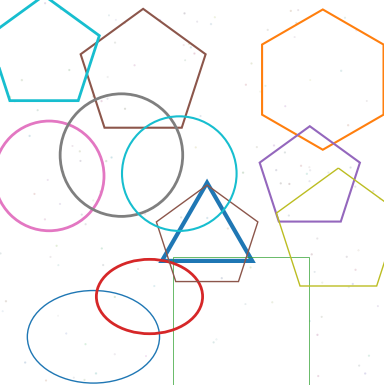[{"shape": "oval", "thickness": 1, "radius": 0.86, "center": [0.243, 0.125]}, {"shape": "triangle", "thickness": 3, "radius": 0.68, "center": [0.538, 0.39]}, {"shape": "hexagon", "thickness": 1.5, "radius": 0.91, "center": [0.838, 0.793]}, {"shape": "square", "thickness": 0.5, "radius": 0.88, "center": [0.627, 0.157]}, {"shape": "oval", "thickness": 2, "radius": 0.69, "center": [0.388, 0.23]}, {"shape": "pentagon", "thickness": 1.5, "radius": 0.68, "center": [0.805, 0.535]}, {"shape": "pentagon", "thickness": 1, "radius": 0.69, "center": [0.538, 0.381]}, {"shape": "pentagon", "thickness": 1.5, "radius": 0.85, "center": [0.372, 0.806]}, {"shape": "circle", "thickness": 2, "radius": 0.71, "center": [0.128, 0.543]}, {"shape": "circle", "thickness": 2, "radius": 0.8, "center": [0.315, 0.597]}, {"shape": "pentagon", "thickness": 1, "radius": 0.85, "center": [0.879, 0.394]}, {"shape": "pentagon", "thickness": 2, "radius": 0.76, "center": [0.114, 0.861]}, {"shape": "circle", "thickness": 1.5, "radius": 0.74, "center": [0.466, 0.549]}]